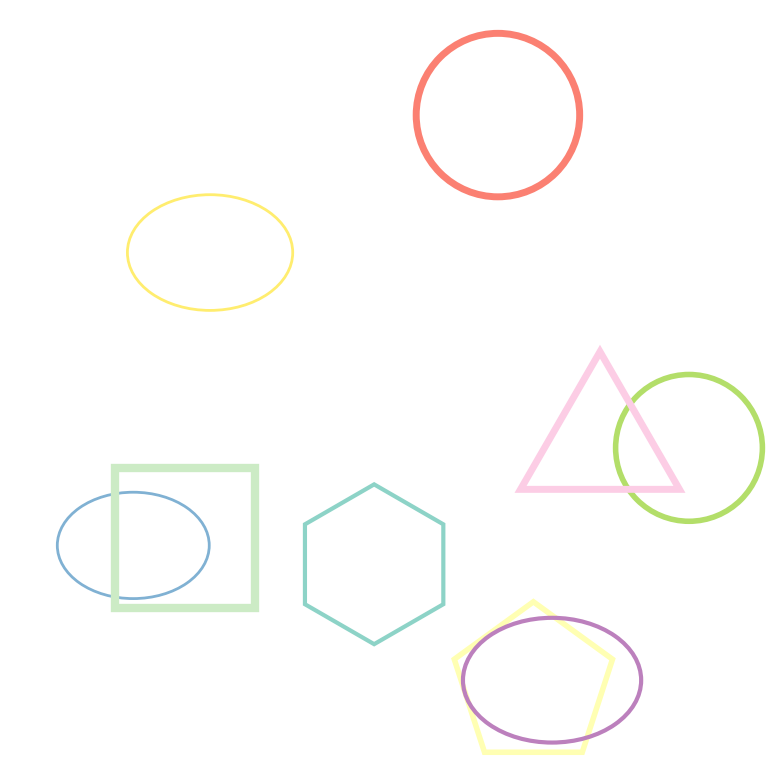[{"shape": "hexagon", "thickness": 1.5, "radius": 0.52, "center": [0.486, 0.267]}, {"shape": "pentagon", "thickness": 2, "radius": 0.54, "center": [0.693, 0.11]}, {"shape": "circle", "thickness": 2.5, "radius": 0.53, "center": [0.647, 0.851]}, {"shape": "oval", "thickness": 1, "radius": 0.49, "center": [0.173, 0.292]}, {"shape": "circle", "thickness": 2, "radius": 0.48, "center": [0.895, 0.418]}, {"shape": "triangle", "thickness": 2.5, "radius": 0.6, "center": [0.779, 0.424]}, {"shape": "oval", "thickness": 1.5, "radius": 0.58, "center": [0.717, 0.117]}, {"shape": "square", "thickness": 3, "radius": 0.45, "center": [0.24, 0.301]}, {"shape": "oval", "thickness": 1, "radius": 0.54, "center": [0.273, 0.672]}]